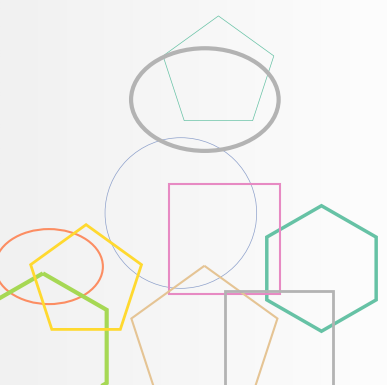[{"shape": "pentagon", "thickness": 0.5, "radius": 0.75, "center": [0.564, 0.808]}, {"shape": "hexagon", "thickness": 2.5, "radius": 0.81, "center": [0.83, 0.303]}, {"shape": "oval", "thickness": 1.5, "radius": 0.7, "center": [0.126, 0.308]}, {"shape": "circle", "thickness": 0.5, "radius": 0.98, "center": [0.467, 0.447]}, {"shape": "square", "thickness": 1.5, "radius": 0.72, "center": [0.578, 0.379]}, {"shape": "hexagon", "thickness": 3, "radius": 0.95, "center": [0.111, 0.1]}, {"shape": "pentagon", "thickness": 2, "radius": 0.75, "center": [0.222, 0.266]}, {"shape": "pentagon", "thickness": 1.5, "radius": 0.99, "center": [0.527, 0.111]}, {"shape": "oval", "thickness": 3, "radius": 0.95, "center": [0.529, 0.741]}, {"shape": "square", "thickness": 2, "radius": 0.69, "center": [0.719, 0.104]}]